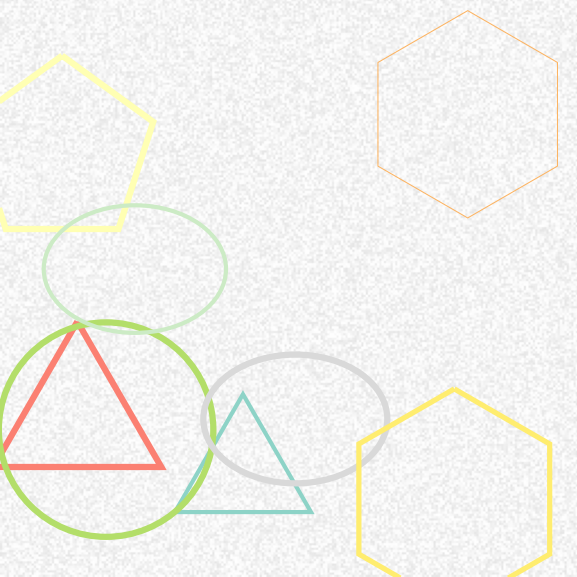[{"shape": "triangle", "thickness": 2, "radius": 0.68, "center": [0.421, 0.18]}, {"shape": "pentagon", "thickness": 3, "radius": 0.83, "center": [0.108, 0.737]}, {"shape": "triangle", "thickness": 3, "radius": 0.84, "center": [0.134, 0.274]}, {"shape": "hexagon", "thickness": 0.5, "radius": 0.9, "center": [0.81, 0.801]}, {"shape": "circle", "thickness": 3, "radius": 0.93, "center": [0.184, 0.255]}, {"shape": "oval", "thickness": 3, "radius": 0.8, "center": [0.511, 0.274]}, {"shape": "oval", "thickness": 2, "radius": 0.79, "center": [0.234, 0.533]}, {"shape": "hexagon", "thickness": 2.5, "radius": 0.95, "center": [0.787, 0.135]}]